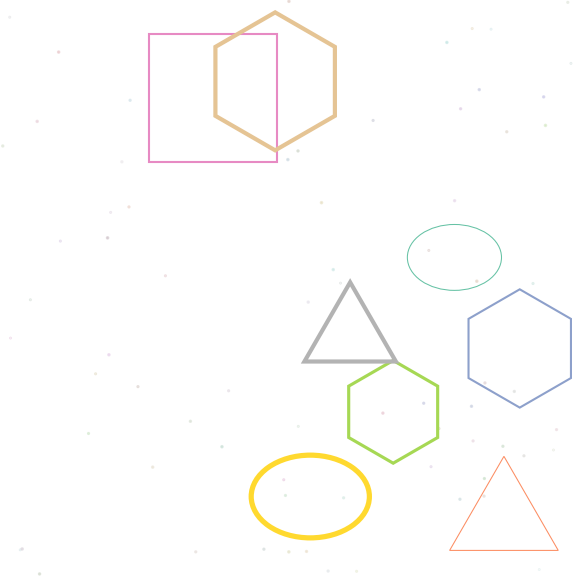[{"shape": "oval", "thickness": 0.5, "radius": 0.41, "center": [0.787, 0.553]}, {"shape": "triangle", "thickness": 0.5, "radius": 0.54, "center": [0.873, 0.1]}, {"shape": "hexagon", "thickness": 1, "radius": 0.51, "center": [0.9, 0.396]}, {"shape": "square", "thickness": 1, "radius": 0.55, "center": [0.369, 0.829]}, {"shape": "hexagon", "thickness": 1.5, "radius": 0.44, "center": [0.681, 0.286]}, {"shape": "oval", "thickness": 2.5, "radius": 0.51, "center": [0.537, 0.139]}, {"shape": "hexagon", "thickness": 2, "radius": 0.6, "center": [0.476, 0.858]}, {"shape": "triangle", "thickness": 2, "radius": 0.46, "center": [0.606, 0.419]}]